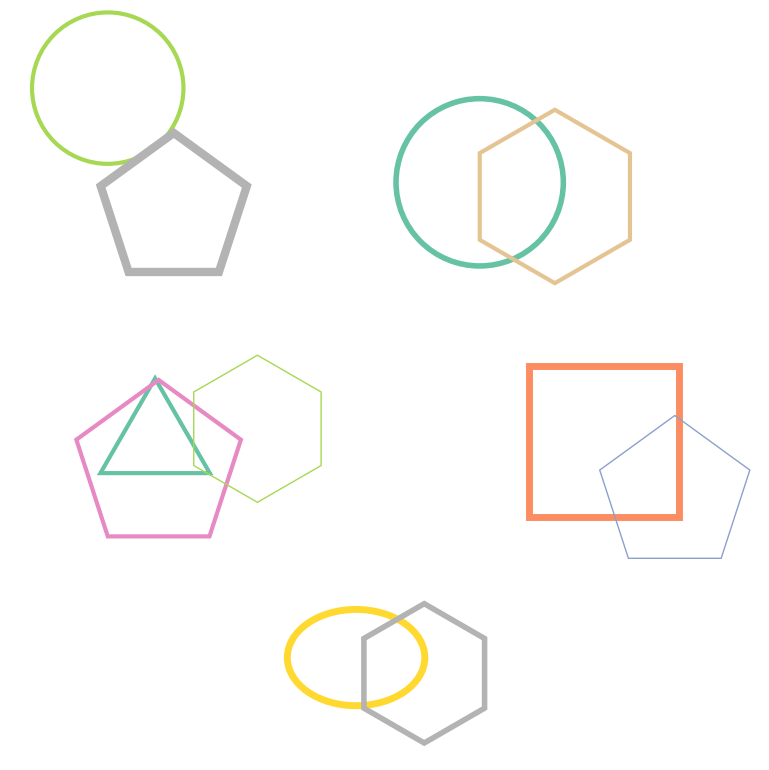[{"shape": "circle", "thickness": 2, "radius": 0.54, "center": [0.623, 0.763]}, {"shape": "triangle", "thickness": 1.5, "radius": 0.41, "center": [0.201, 0.427]}, {"shape": "square", "thickness": 2.5, "radius": 0.49, "center": [0.784, 0.427]}, {"shape": "pentagon", "thickness": 0.5, "radius": 0.51, "center": [0.876, 0.358]}, {"shape": "pentagon", "thickness": 1.5, "radius": 0.56, "center": [0.206, 0.394]}, {"shape": "hexagon", "thickness": 0.5, "radius": 0.48, "center": [0.334, 0.443]}, {"shape": "circle", "thickness": 1.5, "radius": 0.49, "center": [0.14, 0.886]}, {"shape": "oval", "thickness": 2.5, "radius": 0.45, "center": [0.462, 0.146]}, {"shape": "hexagon", "thickness": 1.5, "radius": 0.56, "center": [0.721, 0.745]}, {"shape": "hexagon", "thickness": 2, "radius": 0.45, "center": [0.551, 0.126]}, {"shape": "pentagon", "thickness": 3, "radius": 0.5, "center": [0.226, 0.728]}]